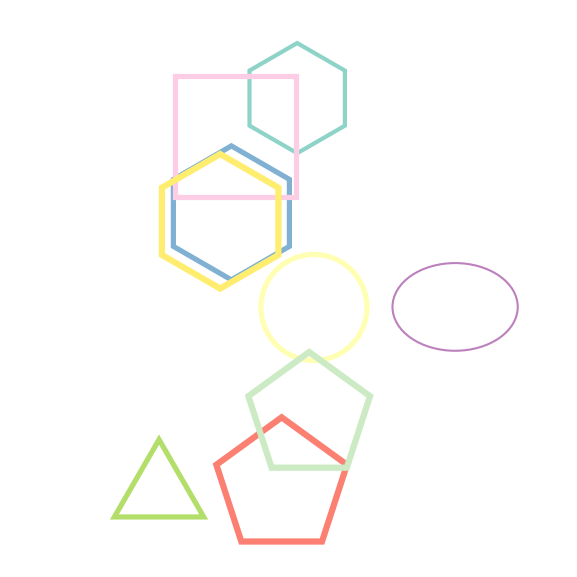[{"shape": "hexagon", "thickness": 2, "radius": 0.48, "center": [0.515, 0.829]}, {"shape": "circle", "thickness": 2.5, "radius": 0.46, "center": [0.544, 0.467]}, {"shape": "pentagon", "thickness": 3, "radius": 0.59, "center": [0.488, 0.158]}, {"shape": "hexagon", "thickness": 2.5, "radius": 0.58, "center": [0.401, 0.631]}, {"shape": "triangle", "thickness": 2.5, "radius": 0.45, "center": [0.275, 0.149]}, {"shape": "square", "thickness": 2.5, "radius": 0.52, "center": [0.408, 0.763]}, {"shape": "oval", "thickness": 1, "radius": 0.54, "center": [0.788, 0.468]}, {"shape": "pentagon", "thickness": 3, "radius": 0.55, "center": [0.535, 0.279]}, {"shape": "hexagon", "thickness": 3, "radius": 0.58, "center": [0.381, 0.616]}]